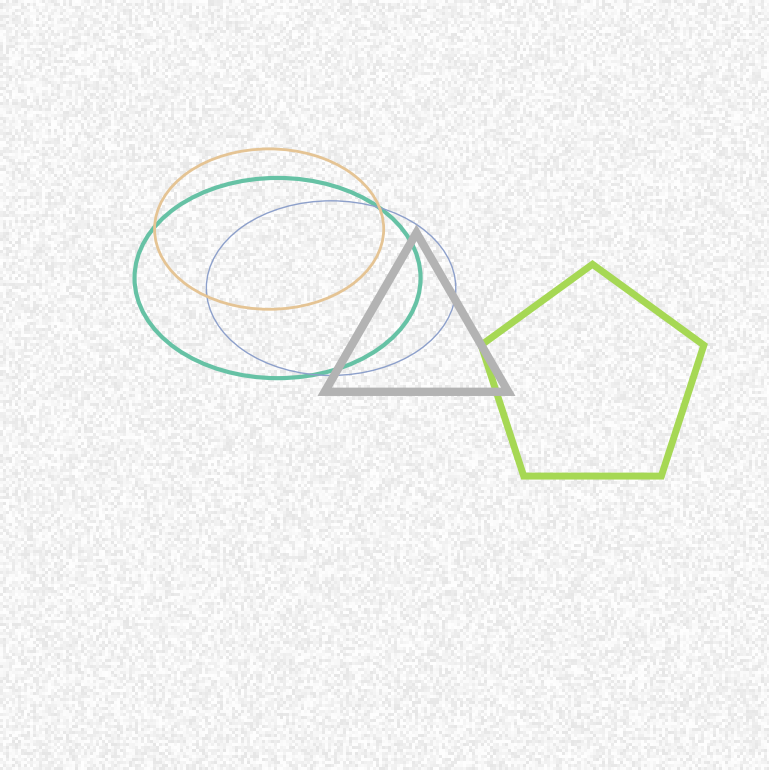[{"shape": "oval", "thickness": 1.5, "radius": 0.93, "center": [0.36, 0.639]}, {"shape": "oval", "thickness": 0.5, "radius": 0.81, "center": [0.43, 0.626]}, {"shape": "pentagon", "thickness": 2.5, "radius": 0.76, "center": [0.769, 0.505]}, {"shape": "oval", "thickness": 1, "radius": 0.74, "center": [0.35, 0.702]}, {"shape": "triangle", "thickness": 3, "radius": 0.69, "center": [0.541, 0.56]}]